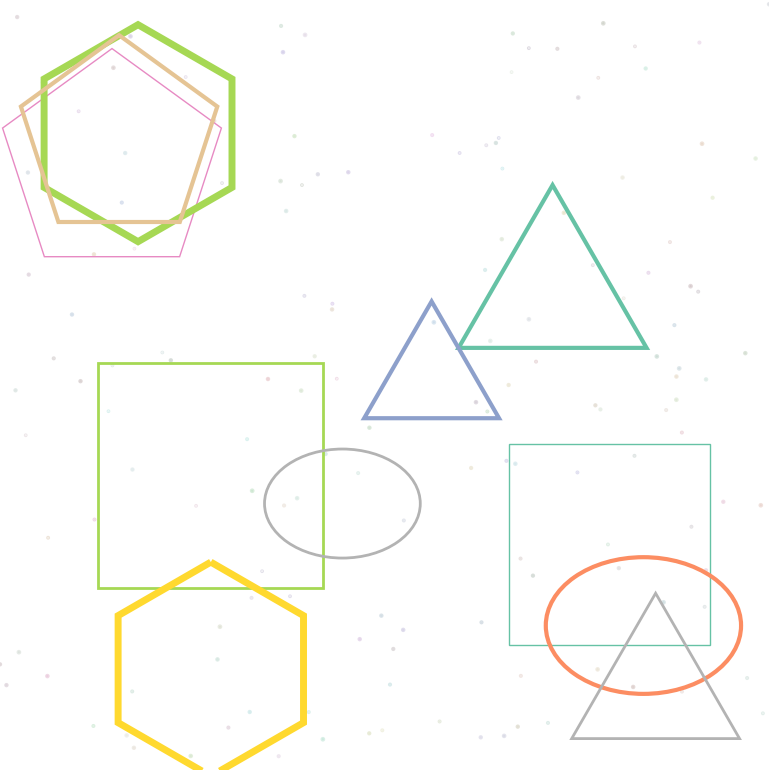[{"shape": "square", "thickness": 0.5, "radius": 0.65, "center": [0.792, 0.292]}, {"shape": "triangle", "thickness": 1.5, "radius": 0.7, "center": [0.718, 0.619]}, {"shape": "oval", "thickness": 1.5, "radius": 0.63, "center": [0.836, 0.188]}, {"shape": "triangle", "thickness": 1.5, "radius": 0.51, "center": [0.561, 0.507]}, {"shape": "pentagon", "thickness": 0.5, "radius": 0.75, "center": [0.145, 0.788]}, {"shape": "square", "thickness": 1, "radius": 0.73, "center": [0.274, 0.383]}, {"shape": "hexagon", "thickness": 2.5, "radius": 0.7, "center": [0.179, 0.827]}, {"shape": "hexagon", "thickness": 2.5, "radius": 0.7, "center": [0.274, 0.131]}, {"shape": "pentagon", "thickness": 1.5, "radius": 0.67, "center": [0.155, 0.82]}, {"shape": "triangle", "thickness": 1, "radius": 0.63, "center": [0.851, 0.104]}, {"shape": "oval", "thickness": 1, "radius": 0.51, "center": [0.445, 0.346]}]